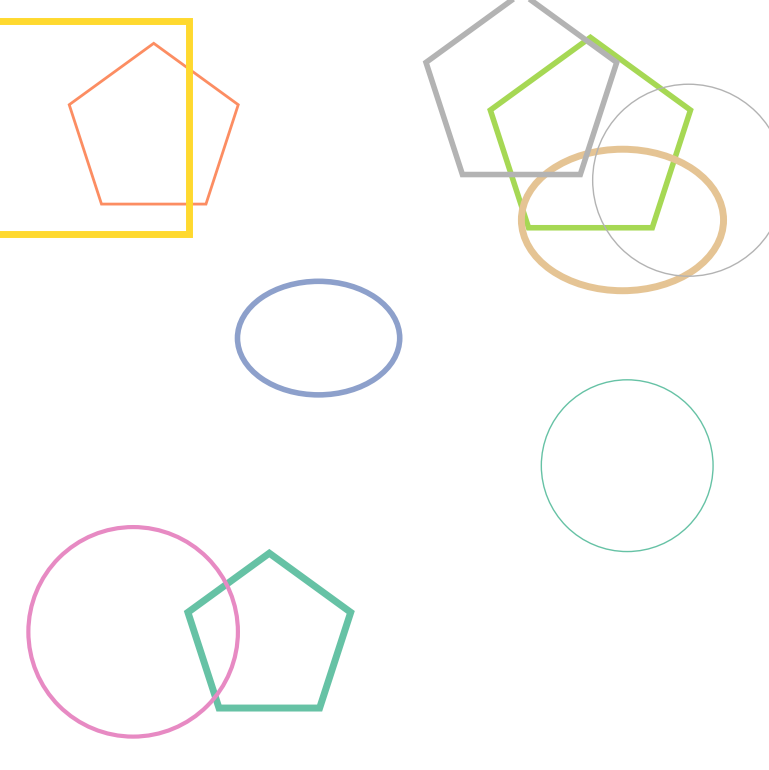[{"shape": "circle", "thickness": 0.5, "radius": 0.56, "center": [0.815, 0.395]}, {"shape": "pentagon", "thickness": 2.5, "radius": 0.56, "center": [0.35, 0.17]}, {"shape": "pentagon", "thickness": 1, "radius": 0.58, "center": [0.2, 0.828]}, {"shape": "oval", "thickness": 2, "radius": 0.53, "center": [0.414, 0.561]}, {"shape": "circle", "thickness": 1.5, "radius": 0.68, "center": [0.173, 0.179]}, {"shape": "pentagon", "thickness": 2, "radius": 0.68, "center": [0.767, 0.815]}, {"shape": "square", "thickness": 2.5, "radius": 0.69, "center": [0.107, 0.834]}, {"shape": "oval", "thickness": 2.5, "radius": 0.66, "center": [0.808, 0.714]}, {"shape": "circle", "thickness": 0.5, "radius": 0.62, "center": [0.894, 0.766]}, {"shape": "pentagon", "thickness": 2, "radius": 0.65, "center": [0.677, 0.879]}]